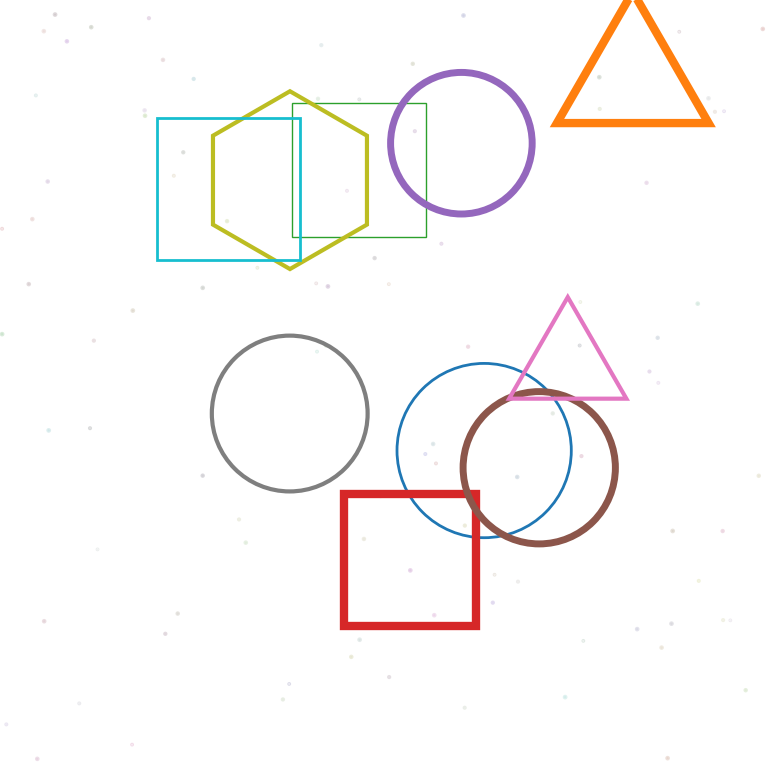[{"shape": "circle", "thickness": 1, "radius": 0.57, "center": [0.629, 0.415]}, {"shape": "triangle", "thickness": 3, "radius": 0.57, "center": [0.822, 0.897]}, {"shape": "square", "thickness": 0.5, "radius": 0.43, "center": [0.466, 0.779]}, {"shape": "square", "thickness": 3, "radius": 0.43, "center": [0.533, 0.273]}, {"shape": "circle", "thickness": 2.5, "radius": 0.46, "center": [0.599, 0.814]}, {"shape": "circle", "thickness": 2.5, "radius": 0.49, "center": [0.7, 0.393]}, {"shape": "triangle", "thickness": 1.5, "radius": 0.44, "center": [0.737, 0.526]}, {"shape": "circle", "thickness": 1.5, "radius": 0.51, "center": [0.376, 0.463]}, {"shape": "hexagon", "thickness": 1.5, "radius": 0.58, "center": [0.377, 0.766]}, {"shape": "square", "thickness": 1, "radius": 0.46, "center": [0.296, 0.754]}]